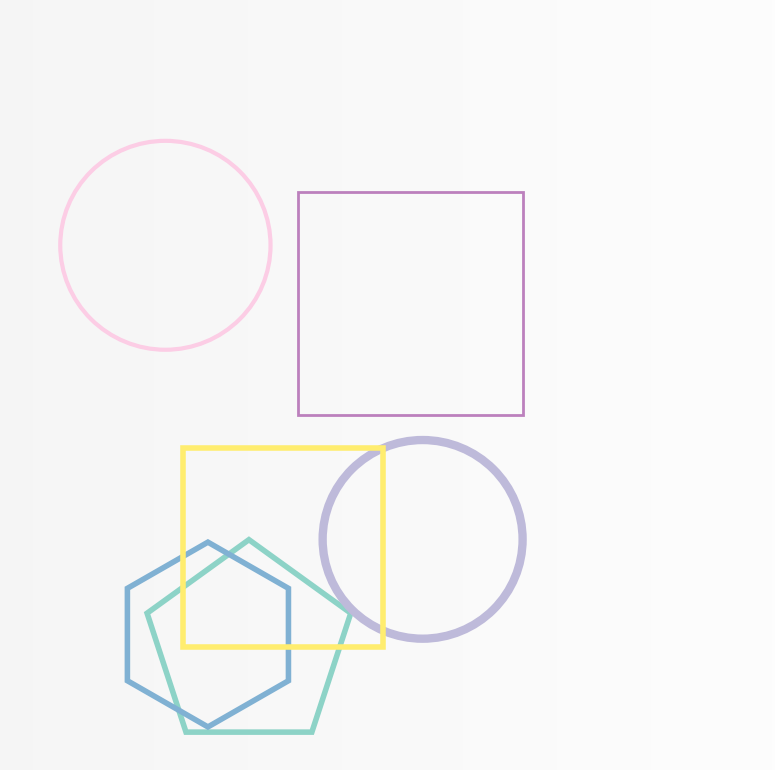[{"shape": "pentagon", "thickness": 2, "radius": 0.69, "center": [0.321, 0.161]}, {"shape": "circle", "thickness": 3, "radius": 0.65, "center": [0.545, 0.3]}, {"shape": "hexagon", "thickness": 2, "radius": 0.6, "center": [0.268, 0.176]}, {"shape": "circle", "thickness": 1.5, "radius": 0.68, "center": [0.213, 0.681]}, {"shape": "square", "thickness": 1, "radius": 0.72, "center": [0.53, 0.606]}, {"shape": "square", "thickness": 2, "radius": 0.65, "center": [0.365, 0.289]}]